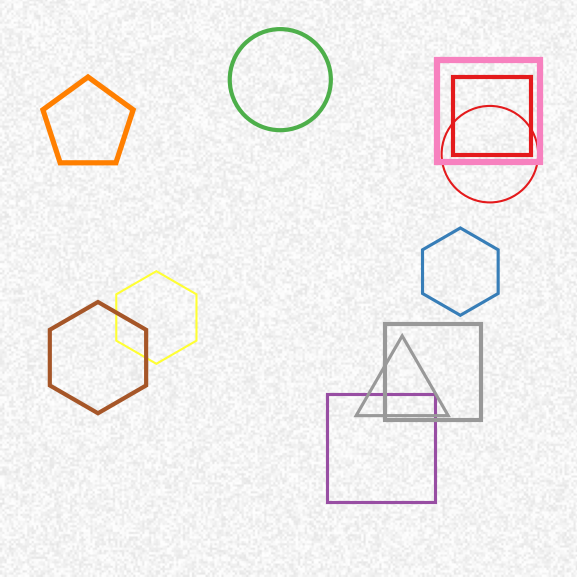[{"shape": "square", "thickness": 2, "radius": 0.34, "center": [0.852, 0.798]}, {"shape": "circle", "thickness": 1, "radius": 0.42, "center": [0.848, 0.732]}, {"shape": "hexagon", "thickness": 1.5, "radius": 0.38, "center": [0.797, 0.529]}, {"shape": "circle", "thickness": 2, "radius": 0.44, "center": [0.485, 0.861]}, {"shape": "square", "thickness": 1.5, "radius": 0.47, "center": [0.659, 0.223]}, {"shape": "pentagon", "thickness": 2.5, "radius": 0.41, "center": [0.152, 0.784]}, {"shape": "hexagon", "thickness": 1, "radius": 0.4, "center": [0.271, 0.449]}, {"shape": "hexagon", "thickness": 2, "radius": 0.48, "center": [0.17, 0.38]}, {"shape": "square", "thickness": 3, "radius": 0.44, "center": [0.846, 0.807]}, {"shape": "triangle", "thickness": 1.5, "radius": 0.46, "center": [0.696, 0.325]}, {"shape": "square", "thickness": 2, "radius": 0.42, "center": [0.749, 0.355]}]